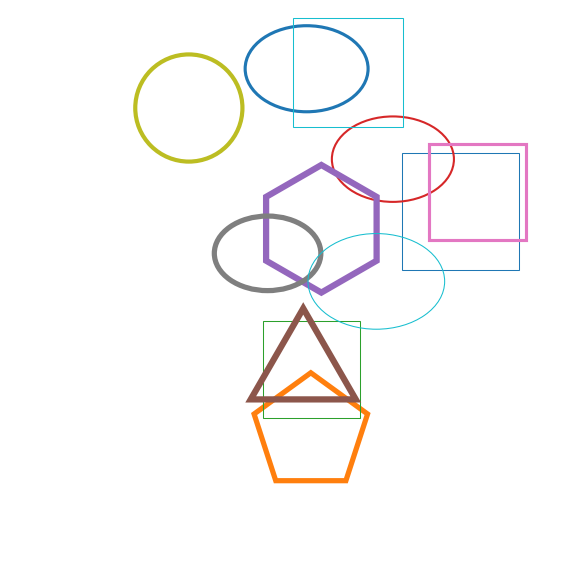[{"shape": "oval", "thickness": 1.5, "radius": 0.53, "center": [0.531, 0.88]}, {"shape": "square", "thickness": 0.5, "radius": 0.51, "center": [0.798, 0.633]}, {"shape": "pentagon", "thickness": 2.5, "radius": 0.52, "center": [0.538, 0.25]}, {"shape": "square", "thickness": 0.5, "radius": 0.42, "center": [0.54, 0.36]}, {"shape": "oval", "thickness": 1, "radius": 0.53, "center": [0.68, 0.724]}, {"shape": "hexagon", "thickness": 3, "radius": 0.55, "center": [0.556, 0.603]}, {"shape": "triangle", "thickness": 3, "radius": 0.53, "center": [0.525, 0.36]}, {"shape": "square", "thickness": 1.5, "radius": 0.42, "center": [0.827, 0.666]}, {"shape": "oval", "thickness": 2.5, "radius": 0.46, "center": [0.463, 0.56]}, {"shape": "circle", "thickness": 2, "radius": 0.46, "center": [0.327, 0.812]}, {"shape": "oval", "thickness": 0.5, "radius": 0.59, "center": [0.652, 0.512]}, {"shape": "square", "thickness": 0.5, "radius": 0.48, "center": [0.602, 0.873]}]